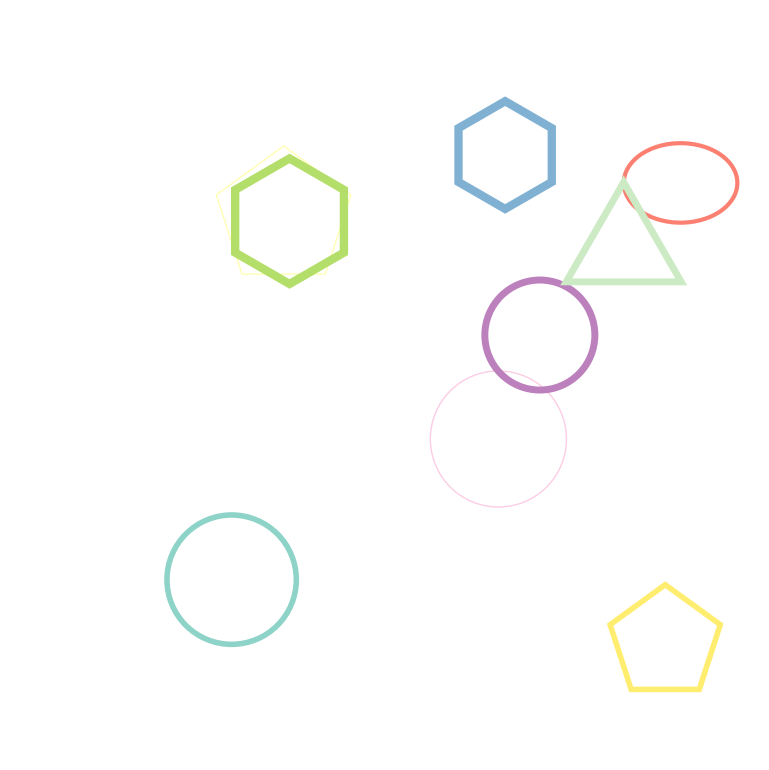[{"shape": "circle", "thickness": 2, "radius": 0.42, "center": [0.301, 0.247]}, {"shape": "pentagon", "thickness": 0.5, "radius": 0.46, "center": [0.368, 0.718]}, {"shape": "oval", "thickness": 1.5, "radius": 0.37, "center": [0.884, 0.762]}, {"shape": "hexagon", "thickness": 3, "radius": 0.35, "center": [0.656, 0.799]}, {"shape": "hexagon", "thickness": 3, "radius": 0.41, "center": [0.376, 0.713]}, {"shape": "circle", "thickness": 0.5, "radius": 0.44, "center": [0.647, 0.43]}, {"shape": "circle", "thickness": 2.5, "radius": 0.36, "center": [0.701, 0.565]}, {"shape": "triangle", "thickness": 2.5, "radius": 0.43, "center": [0.81, 0.677]}, {"shape": "pentagon", "thickness": 2, "radius": 0.38, "center": [0.864, 0.165]}]